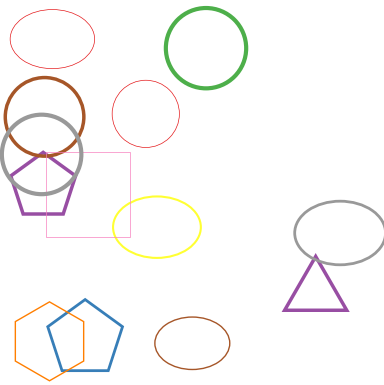[{"shape": "oval", "thickness": 0.5, "radius": 0.55, "center": [0.136, 0.898]}, {"shape": "circle", "thickness": 0.5, "radius": 0.44, "center": [0.379, 0.704]}, {"shape": "pentagon", "thickness": 2, "radius": 0.51, "center": [0.221, 0.12]}, {"shape": "circle", "thickness": 3, "radius": 0.52, "center": [0.535, 0.875]}, {"shape": "pentagon", "thickness": 2.5, "radius": 0.44, "center": [0.112, 0.516]}, {"shape": "triangle", "thickness": 2.5, "radius": 0.47, "center": [0.82, 0.241]}, {"shape": "hexagon", "thickness": 1, "radius": 0.51, "center": [0.129, 0.113]}, {"shape": "oval", "thickness": 1.5, "radius": 0.57, "center": [0.408, 0.41]}, {"shape": "oval", "thickness": 1, "radius": 0.49, "center": [0.5, 0.108]}, {"shape": "circle", "thickness": 2.5, "radius": 0.51, "center": [0.116, 0.696]}, {"shape": "square", "thickness": 0.5, "radius": 0.55, "center": [0.229, 0.495]}, {"shape": "oval", "thickness": 2, "radius": 0.59, "center": [0.883, 0.395]}, {"shape": "circle", "thickness": 3, "radius": 0.52, "center": [0.108, 0.599]}]